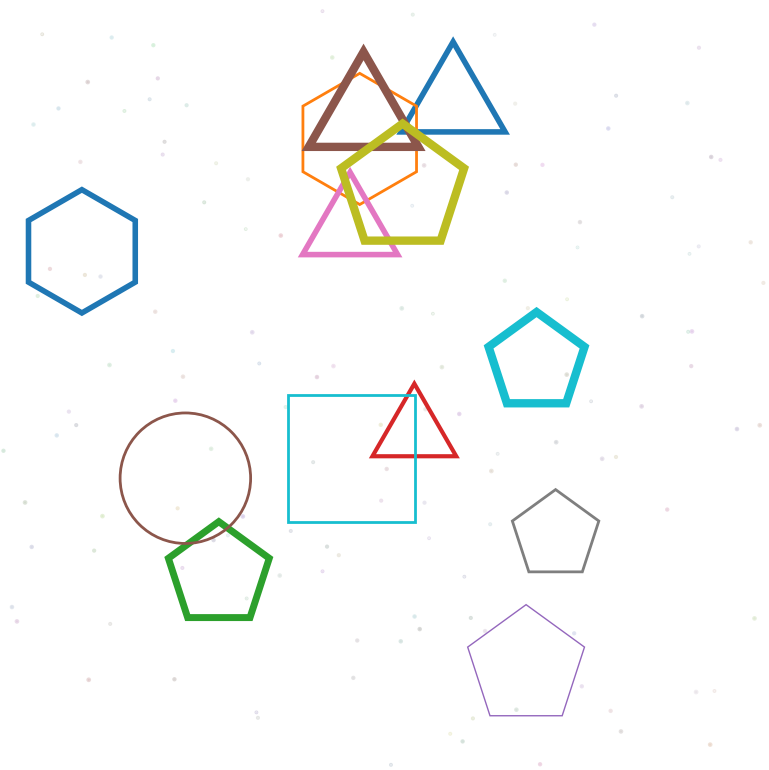[{"shape": "triangle", "thickness": 2, "radius": 0.39, "center": [0.588, 0.868]}, {"shape": "hexagon", "thickness": 2, "radius": 0.4, "center": [0.106, 0.674]}, {"shape": "hexagon", "thickness": 1, "radius": 0.43, "center": [0.467, 0.82]}, {"shape": "pentagon", "thickness": 2.5, "radius": 0.34, "center": [0.284, 0.254]}, {"shape": "triangle", "thickness": 1.5, "radius": 0.31, "center": [0.538, 0.439]}, {"shape": "pentagon", "thickness": 0.5, "radius": 0.4, "center": [0.683, 0.135]}, {"shape": "circle", "thickness": 1, "radius": 0.42, "center": [0.241, 0.379]}, {"shape": "triangle", "thickness": 3, "radius": 0.41, "center": [0.472, 0.85]}, {"shape": "triangle", "thickness": 2, "radius": 0.36, "center": [0.455, 0.705]}, {"shape": "pentagon", "thickness": 1, "radius": 0.3, "center": [0.722, 0.305]}, {"shape": "pentagon", "thickness": 3, "radius": 0.42, "center": [0.523, 0.755]}, {"shape": "pentagon", "thickness": 3, "radius": 0.33, "center": [0.697, 0.529]}, {"shape": "square", "thickness": 1, "radius": 0.41, "center": [0.456, 0.405]}]